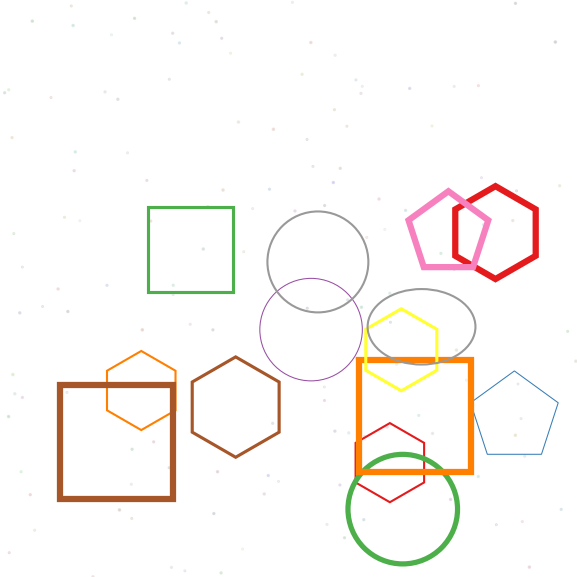[{"shape": "hexagon", "thickness": 1, "radius": 0.34, "center": [0.675, 0.198]}, {"shape": "hexagon", "thickness": 3, "radius": 0.4, "center": [0.858, 0.596]}, {"shape": "pentagon", "thickness": 0.5, "radius": 0.4, "center": [0.891, 0.277]}, {"shape": "square", "thickness": 1.5, "radius": 0.37, "center": [0.331, 0.567]}, {"shape": "circle", "thickness": 2.5, "radius": 0.47, "center": [0.697, 0.118]}, {"shape": "circle", "thickness": 0.5, "radius": 0.44, "center": [0.539, 0.428]}, {"shape": "hexagon", "thickness": 1, "radius": 0.34, "center": [0.245, 0.323]}, {"shape": "square", "thickness": 3, "radius": 0.48, "center": [0.719, 0.278]}, {"shape": "hexagon", "thickness": 1.5, "radius": 0.36, "center": [0.695, 0.393]}, {"shape": "hexagon", "thickness": 1.5, "radius": 0.43, "center": [0.408, 0.294]}, {"shape": "square", "thickness": 3, "radius": 0.49, "center": [0.202, 0.233]}, {"shape": "pentagon", "thickness": 3, "radius": 0.36, "center": [0.776, 0.595]}, {"shape": "oval", "thickness": 1, "radius": 0.47, "center": [0.73, 0.433]}, {"shape": "circle", "thickness": 1, "radius": 0.44, "center": [0.55, 0.546]}]